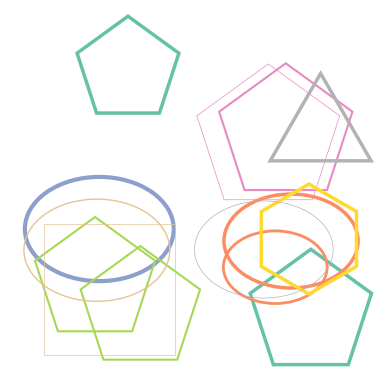[{"shape": "pentagon", "thickness": 2.5, "radius": 0.7, "center": [0.332, 0.819]}, {"shape": "pentagon", "thickness": 2.5, "radius": 0.83, "center": [0.807, 0.187]}, {"shape": "oval", "thickness": 2.5, "radius": 0.87, "center": [0.756, 0.374]}, {"shape": "oval", "thickness": 2, "radius": 0.67, "center": [0.715, 0.306]}, {"shape": "oval", "thickness": 3, "radius": 0.97, "center": [0.258, 0.405]}, {"shape": "pentagon", "thickness": 1.5, "radius": 0.91, "center": [0.742, 0.654]}, {"shape": "pentagon", "thickness": 0.5, "radius": 0.98, "center": [0.697, 0.639]}, {"shape": "pentagon", "thickness": 1.5, "radius": 0.82, "center": [0.247, 0.272]}, {"shape": "pentagon", "thickness": 1.5, "radius": 0.82, "center": [0.365, 0.198]}, {"shape": "hexagon", "thickness": 2.5, "radius": 0.71, "center": [0.802, 0.379]}, {"shape": "square", "thickness": 0.5, "radius": 0.85, "center": [0.285, 0.248]}, {"shape": "oval", "thickness": 1, "radius": 0.95, "center": [0.252, 0.35]}, {"shape": "triangle", "thickness": 2.5, "radius": 0.76, "center": [0.833, 0.658]}, {"shape": "oval", "thickness": 0.5, "radius": 0.9, "center": [0.685, 0.352]}]